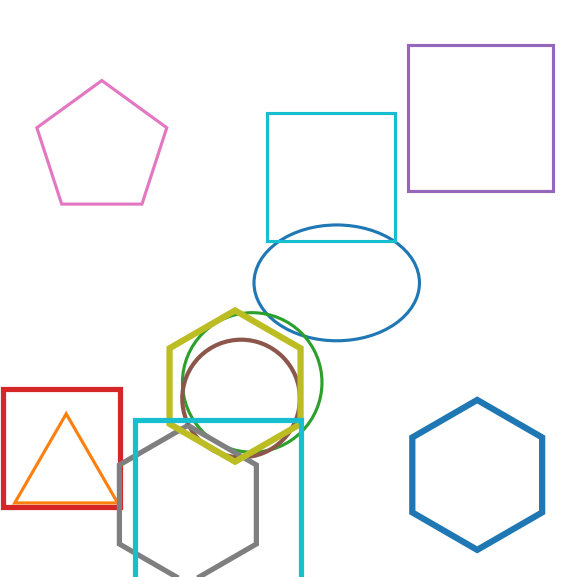[{"shape": "oval", "thickness": 1.5, "radius": 0.72, "center": [0.583, 0.509]}, {"shape": "hexagon", "thickness": 3, "radius": 0.65, "center": [0.826, 0.177]}, {"shape": "triangle", "thickness": 1.5, "radius": 0.51, "center": [0.115, 0.18]}, {"shape": "circle", "thickness": 1.5, "radius": 0.6, "center": [0.437, 0.337]}, {"shape": "square", "thickness": 2.5, "radius": 0.51, "center": [0.107, 0.224]}, {"shape": "square", "thickness": 1.5, "radius": 0.63, "center": [0.832, 0.795]}, {"shape": "circle", "thickness": 2, "radius": 0.51, "center": [0.417, 0.309]}, {"shape": "pentagon", "thickness": 1.5, "radius": 0.59, "center": [0.176, 0.741]}, {"shape": "hexagon", "thickness": 2.5, "radius": 0.68, "center": [0.325, 0.126]}, {"shape": "hexagon", "thickness": 3, "radius": 0.65, "center": [0.407, 0.331]}, {"shape": "square", "thickness": 2.5, "radius": 0.72, "center": [0.377, 0.127]}, {"shape": "square", "thickness": 1.5, "radius": 0.55, "center": [0.574, 0.693]}]